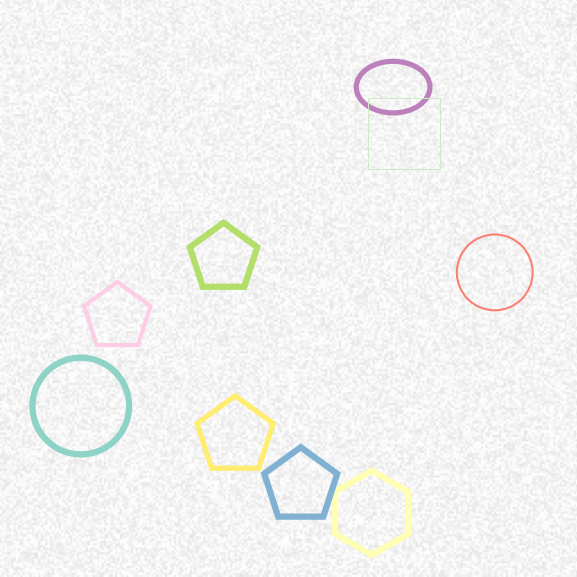[{"shape": "circle", "thickness": 3, "radius": 0.42, "center": [0.14, 0.296]}, {"shape": "hexagon", "thickness": 3, "radius": 0.37, "center": [0.644, 0.111]}, {"shape": "circle", "thickness": 1, "radius": 0.33, "center": [0.857, 0.527]}, {"shape": "pentagon", "thickness": 3, "radius": 0.33, "center": [0.521, 0.158]}, {"shape": "pentagon", "thickness": 3, "radius": 0.31, "center": [0.387, 0.552]}, {"shape": "pentagon", "thickness": 2, "radius": 0.3, "center": [0.203, 0.451]}, {"shape": "oval", "thickness": 2.5, "radius": 0.32, "center": [0.681, 0.848]}, {"shape": "square", "thickness": 0.5, "radius": 0.31, "center": [0.699, 0.768]}, {"shape": "pentagon", "thickness": 2.5, "radius": 0.35, "center": [0.407, 0.244]}]